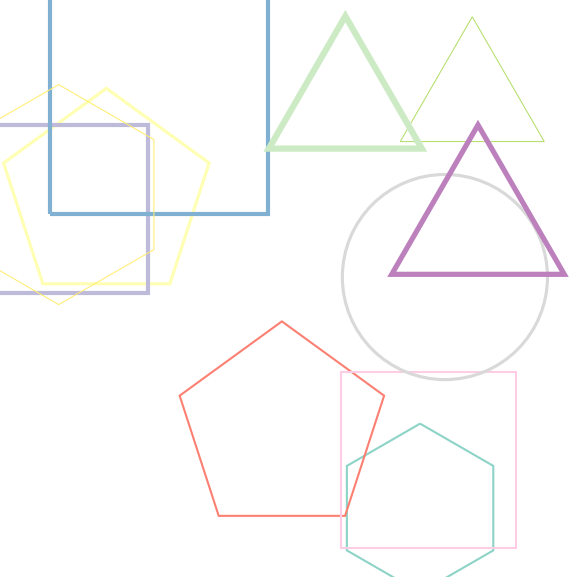[{"shape": "hexagon", "thickness": 1, "radius": 0.73, "center": [0.727, 0.119]}, {"shape": "pentagon", "thickness": 1.5, "radius": 0.94, "center": [0.184, 0.659]}, {"shape": "square", "thickness": 2, "radius": 0.73, "center": [0.112, 0.637]}, {"shape": "pentagon", "thickness": 1, "radius": 0.93, "center": [0.488, 0.256]}, {"shape": "square", "thickness": 2, "radius": 0.94, "center": [0.275, 0.818]}, {"shape": "triangle", "thickness": 0.5, "radius": 0.72, "center": [0.818, 0.826]}, {"shape": "square", "thickness": 1, "radius": 0.76, "center": [0.742, 0.203]}, {"shape": "circle", "thickness": 1.5, "radius": 0.89, "center": [0.77, 0.519]}, {"shape": "triangle", "thickness": 2.5, "radius": 0.86, "center": [0.828, 0.61]}, {"shape": "triangle", "thickness": 3, "radius": 0.76, "center": [0.598, 0.818]}, {"shape": "hexagon", "thickness": 0.5, "radius": 0.95, "center": [0.102, 0.662]}]